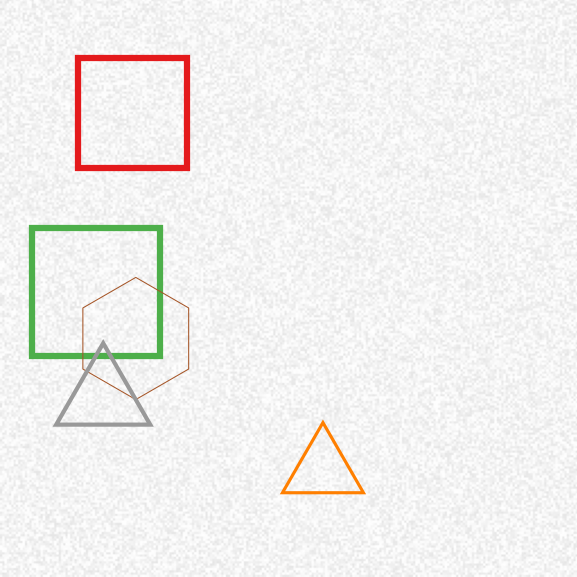[{"shape": "square", "thickness": 3, "radius": 0.47, "center": [0.229, 0.803]}, {"shape": "square", "thickness": 3, "radius": 0.55, "center": [0.166, 0.494]}, {"shape": "triangle", "thickness": 1.5, "radius": 0.4, "center": [0.559, 0.186]}, {"shape": "hexagon", "thickness": 0.5, "radius": 0.53, "center": [0.235, 0.413]}, {"shape": "triangle", "thickness": 2, "radius": 0.47, "center": [0.179, 0.311]}]